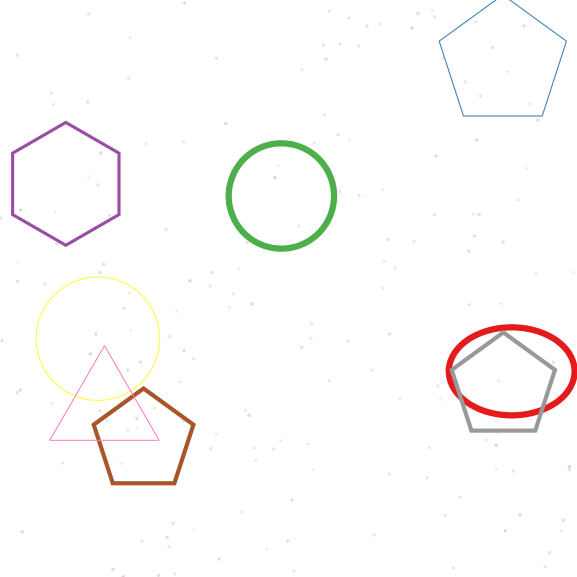[{"shape": "oval", "thickness": 3, "radius": 0.54, "center": [0.886, 0.356]}, {"shape": "pentagon", "thickness": 0.5, "radius": 0.58, "center": [0.871, 0.892]}, {"shape": "circle", "thickness": 3, "radius": 0.46, "center": [0.487, 0.66]}, {"shape": "hexagon", "thickness": 1.5, "radius": 0.53, "center": [0.114, 0.681]}, {"shape": "circle", "thickness": 0.5, "radius": 0.53, "center": [0.169, 0.413]}, {"shape": "pentagon", "thickness": 2, "radius": 0.45, "center": [0.249, 0.236]}, {"shape": "triangle", "thickness": 0.5, "radius": 0.55, "center": [0.181, 0.291]}, {"shape": "pentagon", "thickness": 2, "radius": 0.47, "center": [0.872, 0.33]}]